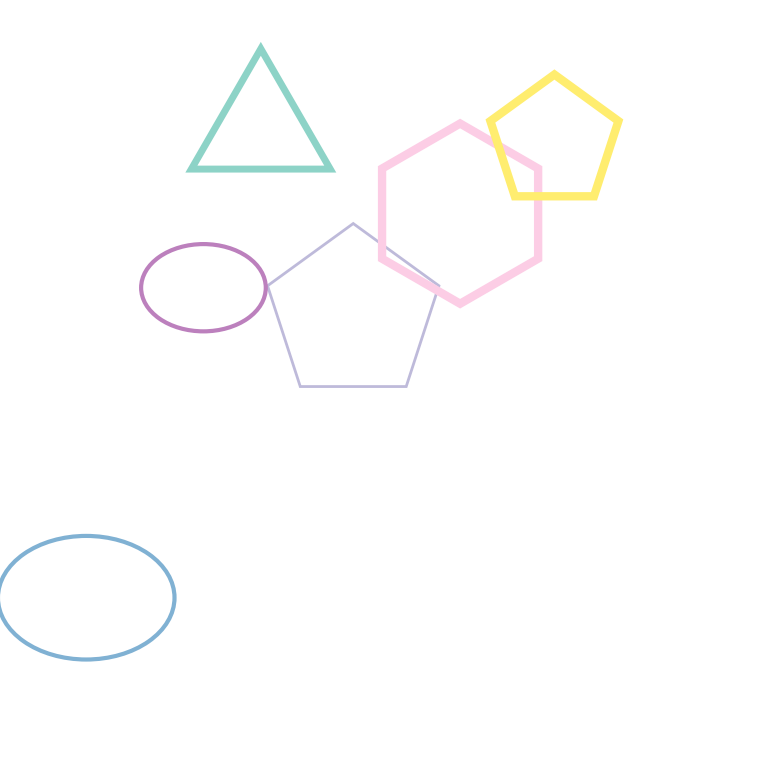[{"shape": "triangle", "thickness": 2.5, "radius": 0.52, "center": [0.339, 0.832]}, {"shape": "pentagon", "thickness": 1, "radius": 0.59, "center": [0.459, 0.593]}, {"shape": "oval", "thickness": 1.5, "radius": 0.57, "center": [0.112, 0.224]}, {"shape": "hexagon", "thickness": 3, "radius": 0.59, "center": [0.598, 0.723]}, {"shape": "oval", "thickness": 1.5, "radius": 0.4, "center": [0.264, 0.626]}, {"shape": "pentagon", "thickness": 3, "radius": 0.44, "center": [0.72, 0.816]}]